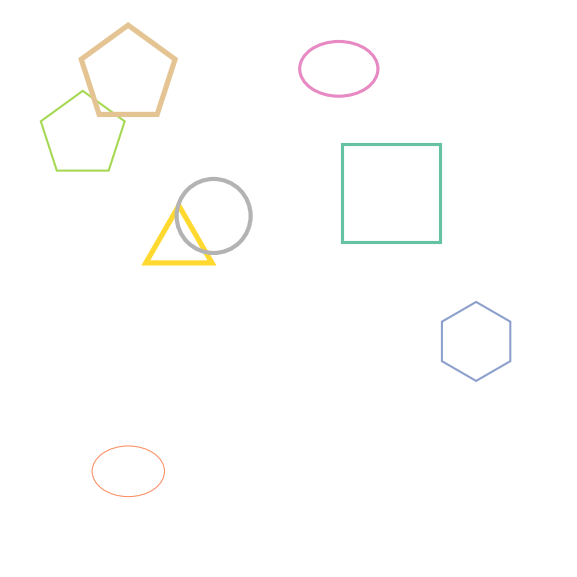[{"shape": "square", "thickness": 1.5, "radius": 0.42, "center": [0.676, 0.665]}, {"shape": "oval", "thickness": 0.5, "radius": 0.31, "center": [0.222, 0.183]}, {"shape": "hexagon", "thickness": 1, "radius": 0.34, "center": [0.824, 0.408]}, {"shape": "oval", "thickness": 1.5, "radius": 0.34, "center": [0.587, 0.88]}, {"shape": "pentagon", "thickness": 1, "radius": 0.38, "center": [0.143, 0.765]}, {"shape": "triangle", "thickness": 2.5, "radius": 0.33, "center": [0.31, 0.577]}, {"shape": "pentagon", "thickness": 2.5, "radius": 0.43, "center": [0.222, 0.87]}, {"shape": "circle", "thickness": 2, "radius": 0.32, "center": [0.37, 0.625]}]